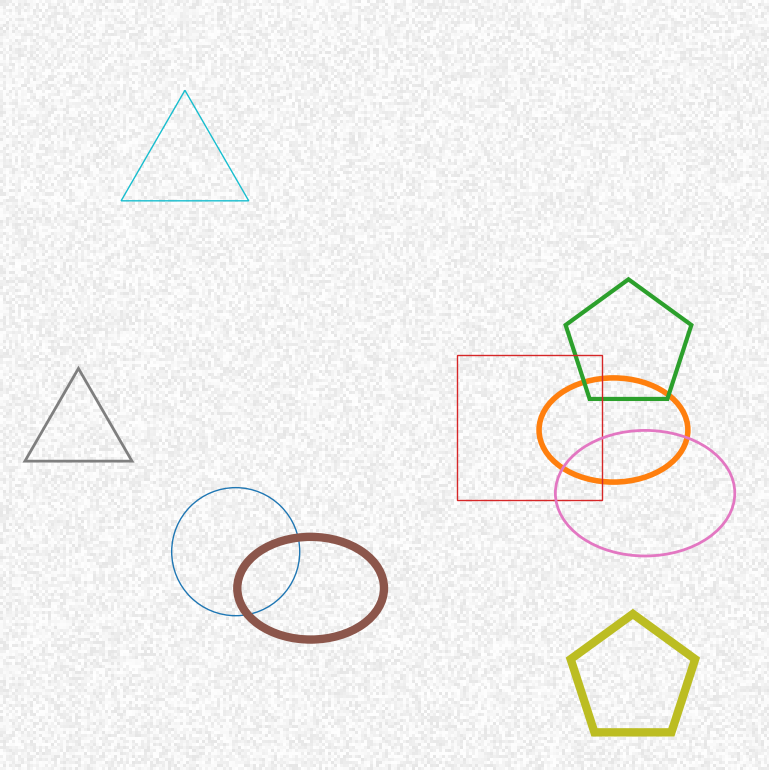[{"shape": "circle", "thickness": 0.5, "radius": 0.42, "center": [0.306, 0.284]}, {"shape": "oval", "thickness": 2, "radius": 0.48, "center": [0.797, 0.442]}, {"shape": "pentagon", "thickness": 1.5, "radius": 0.43, "center": [0.816, 0.551]}, {"shape": "square", "thickness": 0.5, "radius": 0.47, "center": [0.688, 0.445]}, {"shape": "oval", "thickness": 3, "radius": 0.48, "center": [0.403, 0.236]}, {"shape": "oval", "thickness": 1, "radius": 0.58, "center": [0.838, 0.359]}, {"shape": "triangle", "thickness": 1, "radius": 0.4, "center": [0.102, 0.441]}, {"shape": "pentagon", "thickness": 3, "radius": 0.43, "center": [0.822, 0.118]}, {"shape": "triangle", "thickness": 0.5, "radius": 0.48, "center": [0.24, 0.787]}]